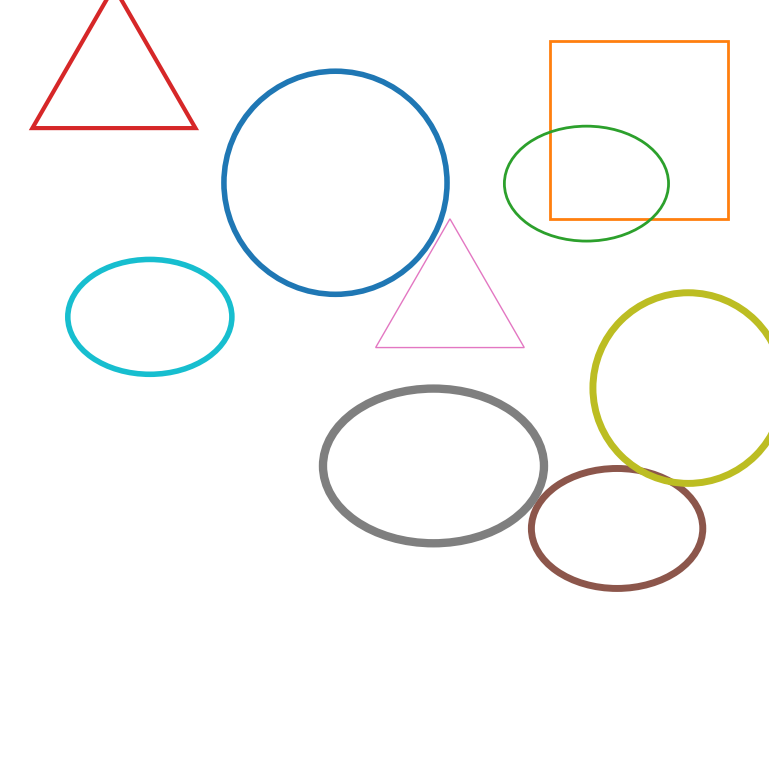[{"shape": "circle", "thickness": 2, "radius": 0.72, "center": [0.436, 0.763]}, {"shape": "square", "thickness": 1, "radius": 0.58, "center": [0.83, 0.831]}, {"shape": "oval", "thickness": 1, "radius": 0.53, "center": [0.762, 0.762]}, {"shape": "triangle", "thickness": 1.5, "radius": 0.61, "center": [0.148, 0.895]}, {"shape": "oval", "thickness": 2.5, "radius": 0.56, "center": [0.801, 0.314]}, {"shape": "triangle", "thickness": 0.5, "radius": 0.56, "center": [0.584, 0.604]}, {"shape": "oval", "thickness": 3, "radius": 0.72, "center": [0.563, 0.395]}, {"shape": "circle", "thickness": 2.5, "radius": 0.62, "center": [0.894, 0.496]}, {"shape": "oval", "thickness": 2, "radius": 0.53, "center": [0.195, 0.588]}]